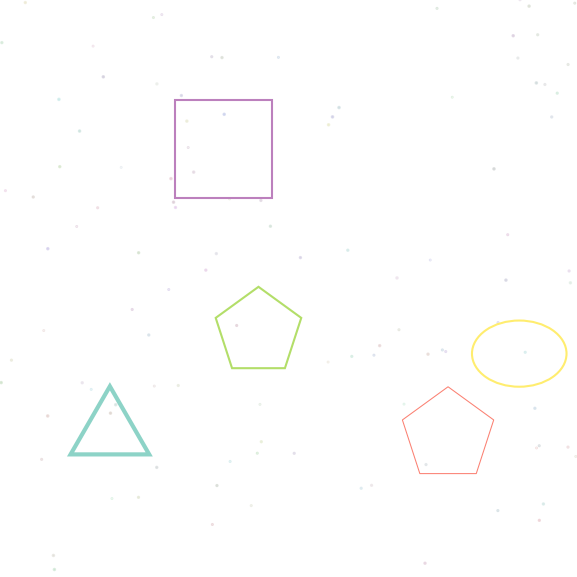[{"shape": "triangle", "thickness": 2, "radius": 0.39, "center": [0.19, 0.252]}, {"shape": "pentagon", "thickness": 0.5, "radius": 0.42, "center": [0.776, 0.246]}, {"shape": "pentagon", "thickness": 1, "radius": 0.39, "center": [0.448, 0.425]}, {"shape": "square", "thickness": 1, "radius": 0.42, "center": [0.387, 0.741]}, {"shape": "oval", "thickness": 1, "radius": 0.41, "center": [0.899, 0.387]}]